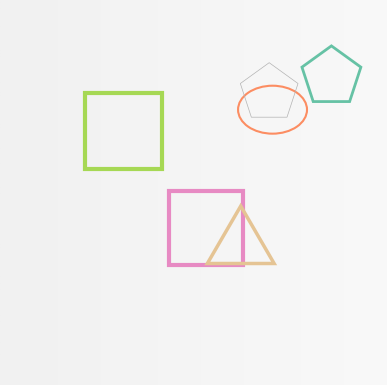[{"shape": "pentagon", "thickness": 2, "radius": 0.4, "center": [0.855, 0.801]}, {"shape": "oval", "thickness": 1.5, "radius": 0.44, "center": [0.703, 0.715]}, {"shape": "square", "thickness": 3, "radius": 0.48, "center": [0.531, 0.408]}, {"shape": "square", "thickness": 3, "radius": 0.49, "center": [0.318, 0.659]}, {"shape": "triangle", "thickness": 2.5, "radius": 0.5, "center": [0.621, 0.365]}, {"shape": "pentagon", "thickness": 0.5, "radius": 0.39, "center": [0.695, 0.759]}]